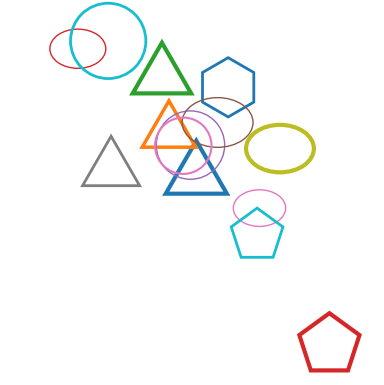[{"shape": "triangle", "thickness": 3, "radius": 0.46, "center": [0.51, 0.543]}, {"shape": "hexagon", "thickness": 2, "radius": 0.38, "center": [0.593, 0.773]}, {"shape": "triangle", "thickness": 2.5, "radius": 0.4, "center": [0.439, 0.658]}, {"shape": "triangle", "thickness": 3, "radius": 0.44, "center": [0.421, 0.801]}, {"shape": "pentagon", "thickness": 3, "radius": 0.41, "center": [0.856, 0.104]}, {"shape": "oval", "thickness": 1, "radius": 0.36, "center": [0.202, 0.873]}, {"shape": "circle", "thickness": 1, "radius": 0.44, "center": [0.495, 0.623]}, {"shape": "oval", "thickness": 1, "radius": 0.46, "center": [0.565, 0.682]}, {"shape": "circle", "thickness": 1.5, "radius": 0.37, "center": [0.476, 0.621]}, {"shape": "oval", "thickness": 1, "radius": 0.34, "center": [0.674, 0.459]}, {"shape": "triangle", "thickness": 2, "radius": 0.43, "center": [0.289, 0.56]}, {"shape": "oval", "thickness": 3, "radius": 0.44, "center": [0.727, 0.614]}, {"shape": "circle", "thickness": 2, "radius": 0.49, "center": [0.281, 0.894]}, {"shape": "pentagon", "thickness": 2, "radius": 0.35, "center": [0.668, 0.389]}]